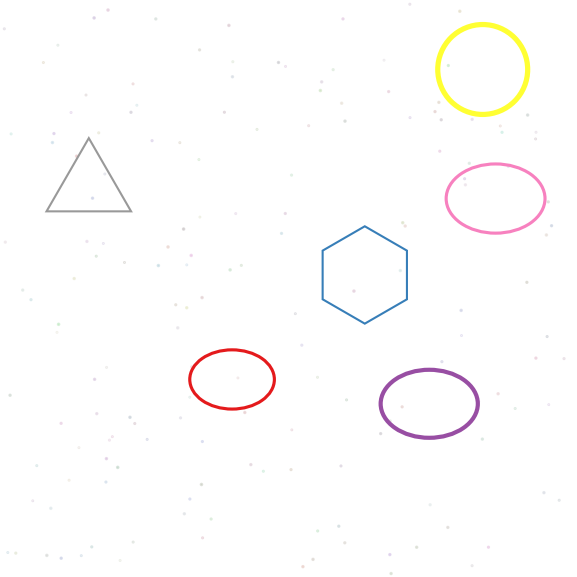[{"shape": "oval", "thickness": 1.5, "radius": 0.37, "center": [0.402, 0.342]}, {"shape": "hexagon", "thickness": 1, "radius": 0.42, "center": [0.632, 0.523]}, {"shape": "oval", "thickness": 2, "radius": 0.42, "center": [0.743, 0.3]}, {"shape": "circle", "thickness": 2.5, "radius": 0.39, "center": [0.836, 0.879]}, {"shape": "oval", "thickness": 1.5, "radius": 0.43, "center": [0.858, 0.655]}, {"shape": "triangle", "thickness": 1, "radius": 0.42, "center": [0.154, 0.675]}]